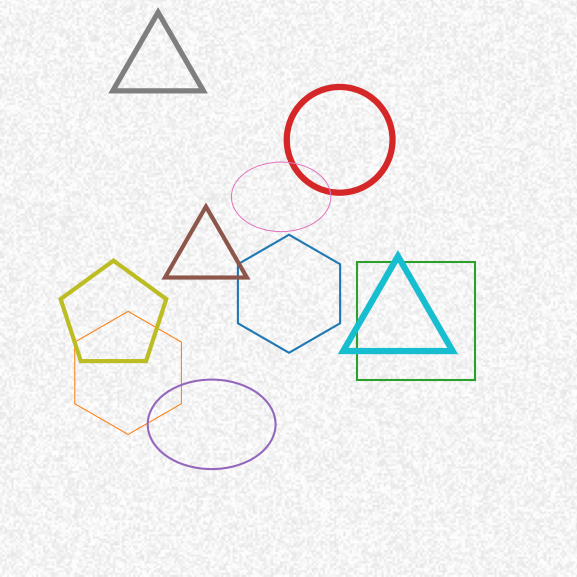[{"shape": "hexagon", "thickness": 1, "radius": 0.51, "center": [0.5, 0.49]}, {"shape": "hexagon", "thickness": 0.5, "radius": 0.53, "center": [0.222, 0.353]}, {"shape": "square", "thickness": 1, "radius": 0.51, "center": [0.72, 0.443]}, {"shape": "circle", "thickness": 3, "radius": 0.46, "center": [0.588, 0.757]}, {"shape": "oval", "thickness": 1, "radius": 0.55, "center": [0.366, 0.264]}, {"shape": "triangle", "thickness": 2, "radius": 0.41, "center": [0.357, 0.56]}, {"shape": "oval", "thickness": 0.5, "radius": 0.43, "center": [0.487, 0.658]}, {"shape": "triangle", "thickness": 2.5, "radius": 0.45, "center": [0.274, 0.887]}, {"shape": "pentagon", "thickness": 2, "radius": 0.48, "center": [0.196, 0.452]}, {"shape": "triangle", "thickness": 3, "radius": 0.55, "center": [0.689, 0.446]}]